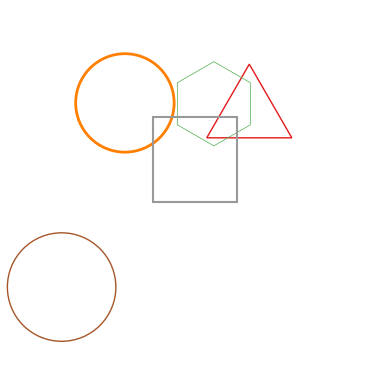[{"shape": "triangle", "thickness": 1, "radius": 0.64, "center": [0.648, 0.706]}, {"shape": "hexagon", "thickness": 0.5, "radius": 0.55, "center": [0.555, 0.73]}, {"shape": "circle", "thickness": 2, "radius": 0.64, "center": [0.324, 0.733]}, {"shape": "circle", "thickness": 1, "radius": 0.7, "center": [0.16, 0.254]}, {"shape": "square", "thickness": 1.5, "radius": 0.55, "center": [0.506, 0.586]}]